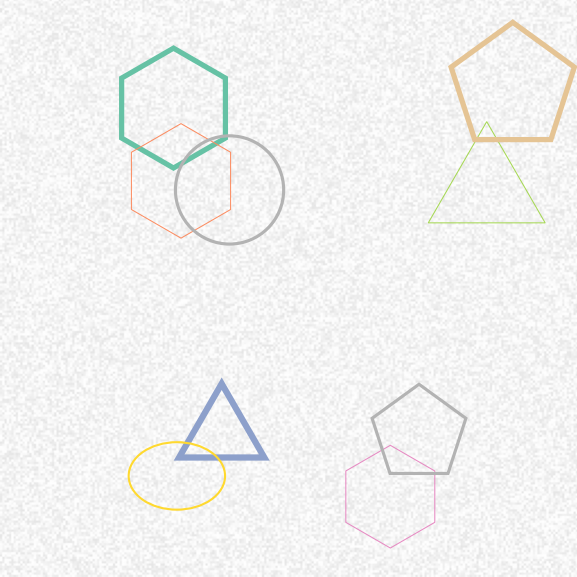[{"shape": "hexagon", "thickness": 2.5, "radius": 0.52, "center": [0.3, 0.812]}, {"shape": "hexagon", "thickness": 0.5, "radius": 0.5, "center": [0.313, 0.686]}, {"shape": "triangle", "thickness": 3, "radius": 0.43, "center": [0.384, 0.25]}, {"shape": "hexagon", "thickness": 0.5, "radius": 0.44, "center": [0.676, 0.139]}, {"shape": "triangle", "thickness": 0.5, "radius": 0.58, "center": [0.843, 0.672]}, {"shape": "oval", "thickness": 1, "radius": 0.42, "center": [0.306, 0.175]}, {"shape": "pentagon", "thickness": 2.5, "radius": 0.56, "center": [0.888, 0.848]}, {"shape": "pentagon", "thickness": 1.5, "radius": 0.43, "center": [0.726, 0.248]}, {"shape": "circle", "thickness": 1.5, "radius": 0.47, "center": [0.397, 0.67]}]